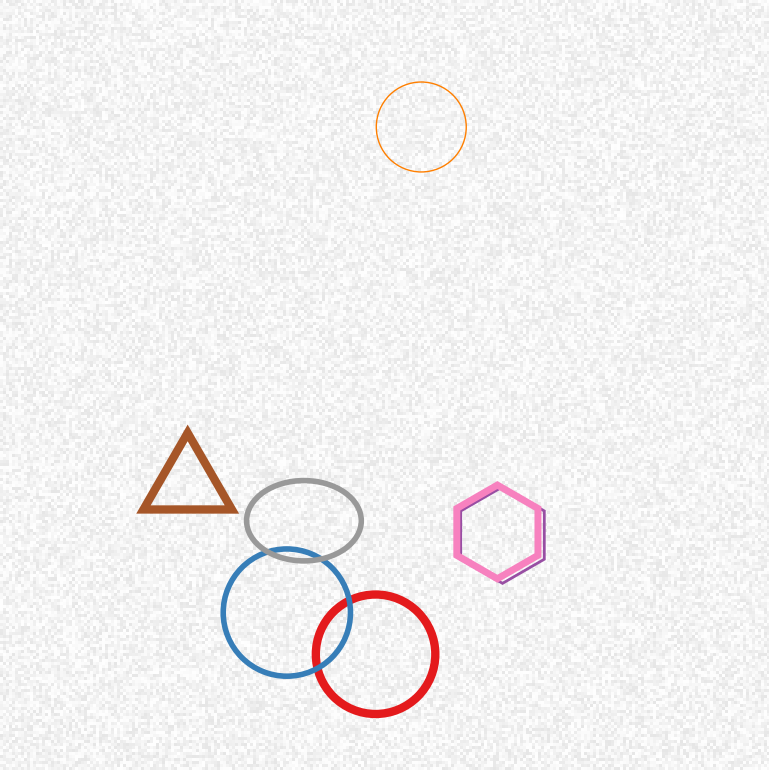[{"shape": "circle", "thickness": 3, "radius": 0.39, "center": [0.488, 0.15]}, {"shape": "circle", "thickness": 2, "radius": 0.41, "center": [0.373, 0.204]}, {"shape": "hexagon", "thickness": 1, "radius": 0.31, "center": [0.653, 0.305]}, {"shape": "circle", "thickness": 0.5, "radius": 0.29, "center": [0.547, 0.835]}, {"shape": "triangle", "thickness": 3, "radius": 0.33, "center": [0.244, 0.371]}, {"shape": "hexagon", "thickness": 2.5, "radius": 0.3, "center": [0.646, 0.309]}, {"shape": "oval", "thickness": 2, "radius": 0.37, "center": [0.395, 0.324]}]